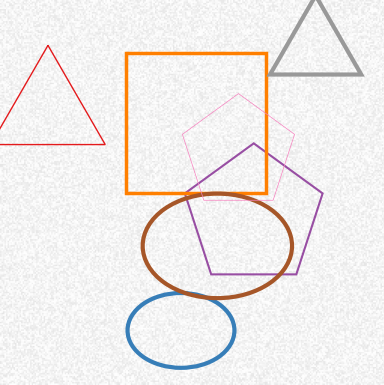[{"shape": "triangle", "thickness": 1, "radius": 0.86, "center": [0.125, 0.71]}, {"shape": "oval", "thickness": 3, "radius": 0.69, "center": [0.47, 0.142]}, {"shape": "pentagon", "thickness": 1.5, "radius": 0.94, "center": [0.659, 0.44]}, {"shape": "square", "thickness": 2.5, "radius": 0.91, "center": [0.509, 0.68]}, {"shape": "oval", "thickness": 3, "radius": 0.97, "center": [0.565, 0.361]}, {"shape": "pentagon", "thickness": 0.5, "radius": 0.77, "center": [0.619, 0.604]}, {"shape": "triangle", "thickness": 3, "radius": 0.68, "center": [0.82, 0.875]}]